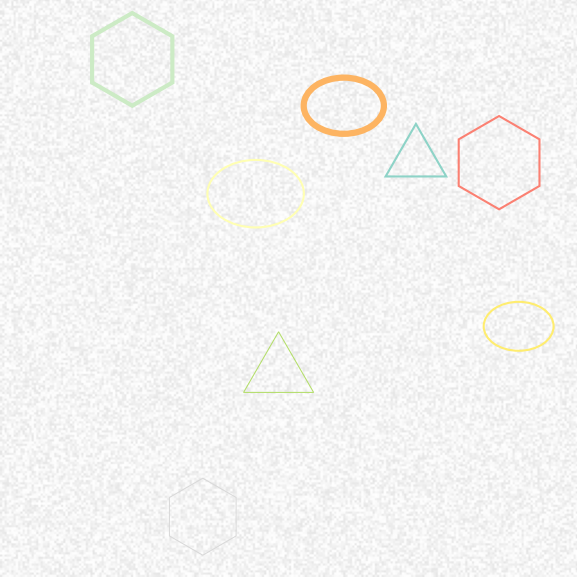[{"shape": "triangle", "thickness": 1, "radius": 0.3, "center": [0.72, 0.724]}, {"shape": "oval", "thickness": 1, "radius": 0.42, "center": [0.443, 0.664]}, {"shape": "hexagon", "thickness": 1, "radius": 0.4, "center": [0.864, 0.717]}, {"shape": "oval", "thickness": 3, "radius": 0.35, "center": [0.595, 0.816]}, {"shape": "triangle", "thickness": 0.5, "radius": 0.35, "center": [0.482, 0.355]}, {"shape": "hexagon", "thickness": 0.5, "radius": 0.33, "center": [0.351, 0.104]}, {"shape": "hexagon", "thickness": 2, "radius": 0.4, "center": [0.229, 0.896]}, {"shape": "oval", "thickness": 1, "radius": 0.3, "center": [0.898, 0.434]}]